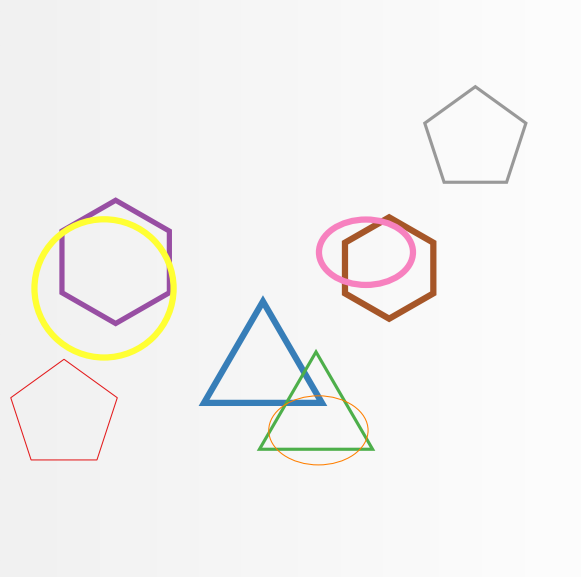[{"shape": "pentagon", "thickness": 0.5, "radius": 0.48, "center": [0.11, 0.281]}, {"shape": "triangle", "thickness": 3, "radius": 0.59, "center": [0.452, 0.36]}, {"shape": "triangle", "thickness": 1.5, "radius": 0.56, "center": [0.544, 0.277]}, {"shape": "hexagon", "thickness": 2.5, "radius": 0.53, "center": [0.199, 0.546]}, {"shape": "oval", "thickness": 0.5, "radius": 0.43, "center": [0.548, 0.254]}, {"shape": "circle", "thickness": 3, "radius": 0.6, "center": [0.179, 0.5]}, {"shape": "hexagon", "thickness": 3, "radius": 0.44, "center": [0.67, 0.535]}, {"shape": "oval", "thickness": 3, "radius": 0.4, "center": [0.63, 0.562]}, {"shape": "pentagon", "thickness": 1.5, "radius": 0.46, "center": [0.818, 0.758]}]